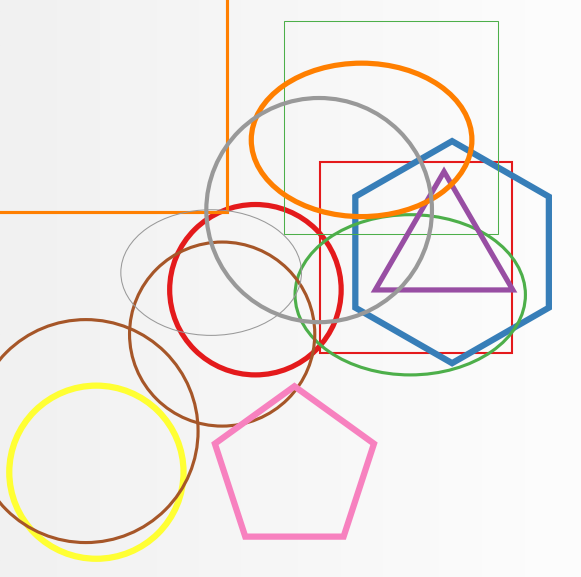[{"shape": "circle", "thickness": 2.5, "radius": 0.74, "center": [0.439, 0.497]}, {"shape": "square", "thickness": 1, "radius": 0.83, "center": [0.715, 0.553]}, {"shape": "hexagon", "thickness": 3, "radius": 0.96, "center": [0.778, 0.563]}, {"shape": "oval", "thickness": 1.5, "radius": 0.99, "center": [0.706, 0.489]}, {"shape": "square", "thickness": 0.5, "radius": 0.92, "center": [0.673, 0.779]}, {"shape": "triangle", "thickness": 2.5, "radius": 0.68, "center": [0.764, 0.565]}, {"shape": "oval", "thickness": 2.5, "radius": 0.95, "center": [0.622, 0.757]}, {"shape": "square", "thickness": 1.5, "radius": 0.99, "center": [0.192, 0.831]}, {"shape": "circle", "thickness": 3, "radius": 0.75, "center": [0.166, 0.181]}, {"shape": "circle", "thickness": 1.5, "radius": 0.97, "center": [0.148, 0.253]}, {"shape": "circle", "thickness": 1.5, "radius": 0.8, "center": [0.382, 0.421]}, {"shape": "pentagon", "thickness": 3, "radius": 0.72, "center": [0.507, 0.186]}, {"shape": "oval", "thickness": 0.5, "radius": 0.78, "center": [0.363, 0.527]}, {"shape": "circle", "thickness": 2, "radius": 0.97, "center": [0.549, 0.635]}]